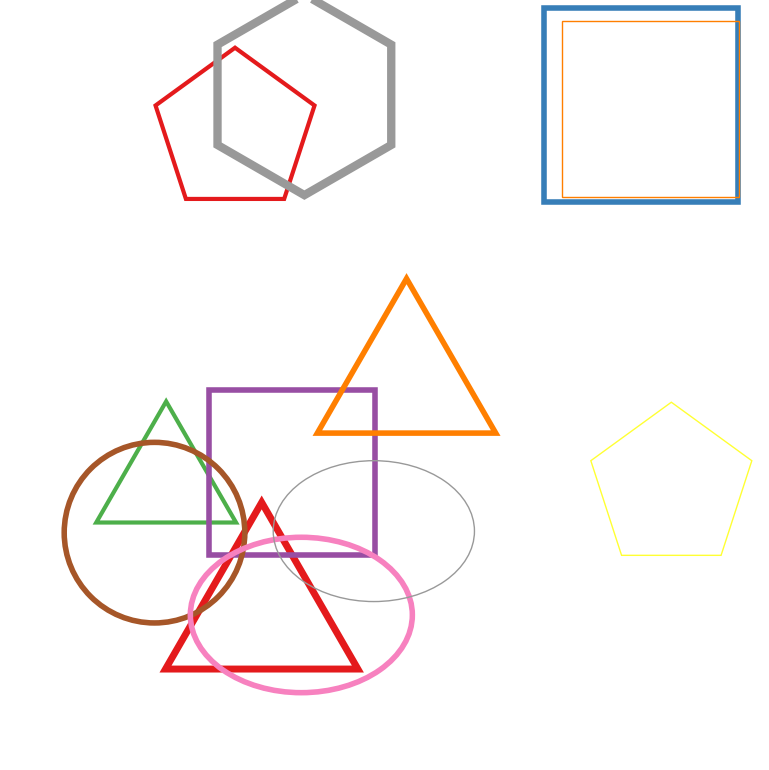[{"shape": "pentagon", "thickness": 1.5, "radius": 0.54, "center": [0.305, 0.829]}, {"shape": "triangle", "thickness": 2.5, "radius": 0.72, "center": [0.34, 0.203]}, {"shape": "square", "thickness": 2, "radius": 0.63, "center": [0.832, 0.864]}, {"shape": "triangle", "thickness": 1.5, "radius": 0.52, "center": [0.216, 0.374]}, {"shape": "square", "thickness": 2, "radius": 0.54, "center": [0.379, 0.386]}, {"shape": "square", "thickness": 0.5, "radius": 0.57, "center": [0.845, 0.858]}, {"shape": "triangle", "thickness": 2, "radius": 0.67, "center": [0.528, 0.504]}, {"shape": "pentagon", "thickness": 0.5, "radius": 0.55, "center": [0.872, 0.368]}, {"shape": "circle", "thickness": 2, "radius": 0.59, "center": [0.201, 0.308]}, {"shape": "oval", "thickness": 2, "radius": 0.72, "center": [0.391, 0.201]}, {"shape": "hexagon", "thickness": 3, "radius": 0.65, "center": [0.395, 0.877]}, {"shape": "oval", "thickness": 0.5, "radius": 0.65, "center": [0.486, 0.31]}]